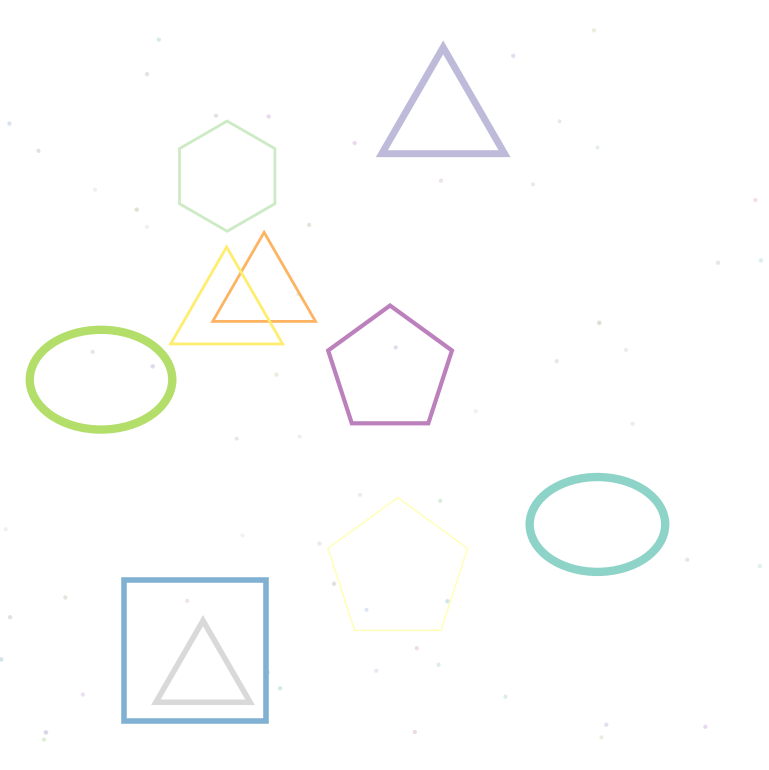[{"shape": "oval", "thickness": 3, "radius": 0.44, "center": [0.776, 0.319]}, {"shape": "pentagon", "thickness": 0.5, "radius": 0.48, "center": [0.517, 0.258]}, {"shape": "triangle", "thickness": 2.5, "radius": 0.46, "center": [0.576, 0.846]}, {"shape": "square", "thickness": 2, "radius": 0.46, "center": [0.253, 0.156]}, {"shape": "triangle", "thickness": 1, "radius": 0.39, "center": [0.343, 0.621]}, {"shape": "oval", "thickness": 3, "radius": 0.46, "center": [0.131, 0.507]}, {"shape": "triangle", "thickness": 2, "radius": 0.35, "center": [0.264, 0.123]}, {"shape": "pentagon", "thickness": 1.5, "radius": 0.42, "center": [0.507, 0.519]}, {"shape": "hexagon", "thickness": 1, "radius": 0.36, "center": [0.295, 0.771]}, {"shape": "triangle", "thickness": 1, "radius": 0.42, "center": [0.294, 0.595]}]